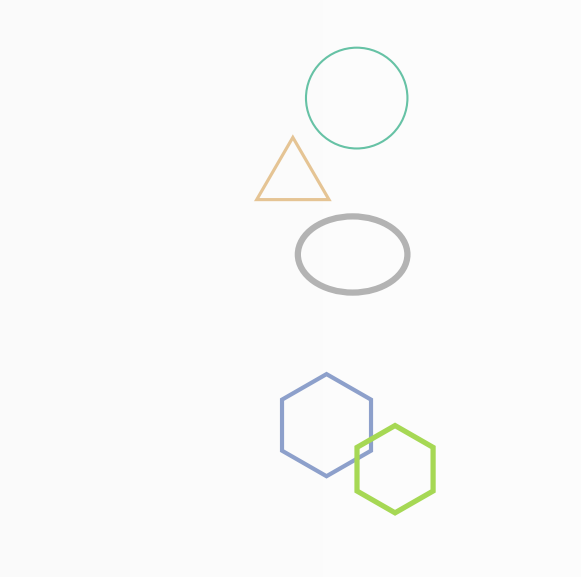[{"shape": "circle", "thickness": 1, "radius": 0.44, "center": [0.614, 0.829]}, {"shape": "hexagon", "thickness": 2, "radius": 0.44, "center": [0.562, 0.263]}, {"shape": "hexagon", "thickness": 2.5, "radius": 0.38, "center": [0.68, 0.187]}, {"shape": "triangle", "thickness": 1.5, "radius": 0.36, "center": [0.504, 0.689]}, {"shape": "oval", "thickness": 3, "radius": 0.47, "center": [0.607, 0.558]}]